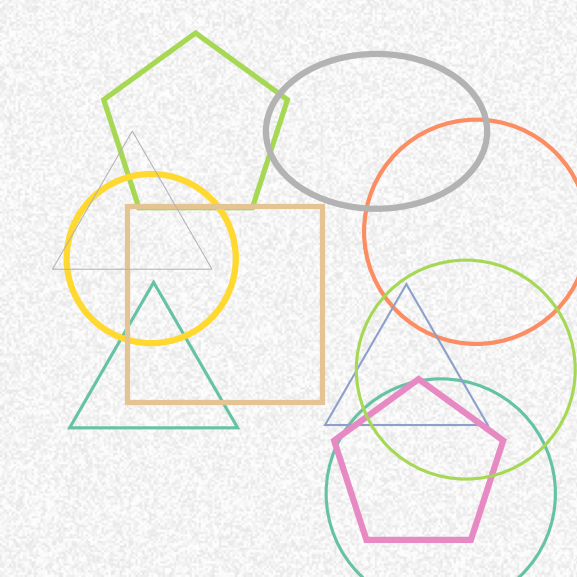[{"shape": "triangle", "thickness": 1.5, "radius": 0.84, "center": [0.266, 0.342]}, {"shape": "circle", "thickness": 1.5, "radius": 0.99, "center": [0.763, 0.145]}, {"shape": "circle", "thickness": 2, "radius": 0.97, "center": [0.825, 0.598]}, {"shape": "triangle", "thickness": 1, "radius": 0.81, "center": [0.704, 0.344]}, {"shape": "pentagon", "thickness": 3, "radius": 0.77, "center": [0.725, 0.189]}, {"shape": "circle", "thickness": 1.5, "radius": 0.95, "center": [0.807, 0.359]}, {"shape": "pentagon", "thickness": 2.5, "radius": 0.84, "center": [0.339, 0.775]}, {"shape": "circle", "thickness": 3, "radius": 0.73, "center": [0.262, 0.551]}, {"shape": "square", "thickness": 2.5, "radius": 0.85, "center": [0.389, 0.472]}, {"shape": "triangle", "thickness": 0.5, "radius": 0.8, "center": [0.229, 0.613]}, {"shape": "oval", "thickness": 3, "radius": 0.96, "center": [0.652, 0.772]}]